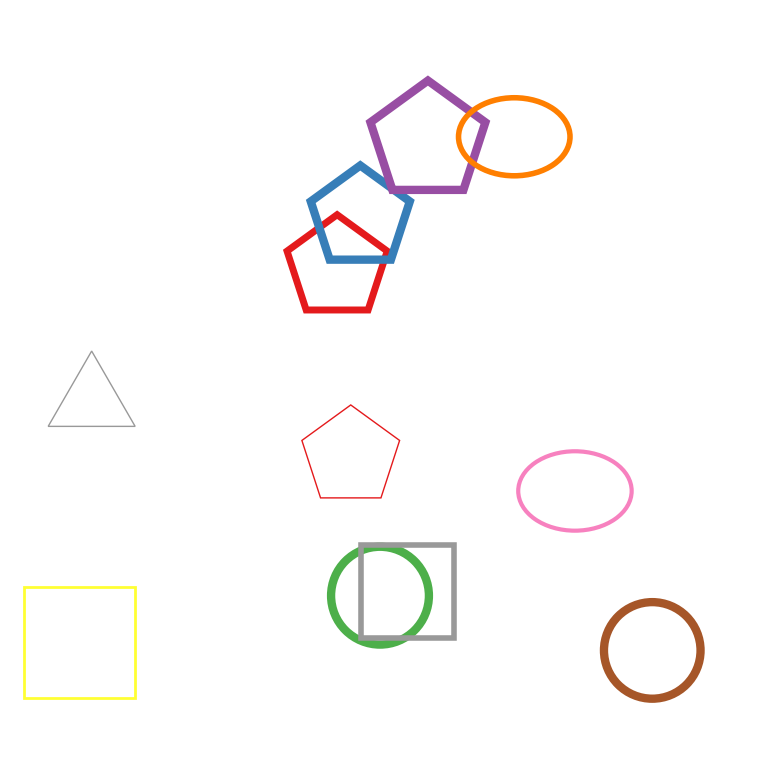[{"shape": "pentagon", "thickness": 2.5, "radius": 0.34, "center": [0.438, 0.653]}, {"shape": "pentagon", "thickness": 0.5, "radius": 0.33, "center": [0.456, 0.407]}, {"shape": "pentagon", "thickness": 3, "radius": 0.34, "center": [0.468, 0.717]}, {"shape": "circle", "thickness": 3, "radius": 0.32, "center": [0.494, 0.226]}, {"shape": "pentagon", "thickness": 3, "radius": 0.39, "center": [0.556, 0.817]}, {"shape": "oval", "thickness": 2, "radius": 0.36, "center": [0.668, 0.822]}, {"shape": "square", "thickness": 1, "radius": 0.36, "center": [0.103, 0.166]}, {"shape": "circle", "thickness": 3, "radius": 0.31, "center": [0.847, 0.155]}, {"shape": "oval", "thickness": 1.5, "radius": 0.37, "center": [0.747, 0.362]}, {"shape": "square", "thickness": 2, "radius": 0.3, "center": [0.529, 0.231]}, {"shape": "triangle", "thickness": 0.5, "radius": 0.33, "center": [0.119, 0.479]}]